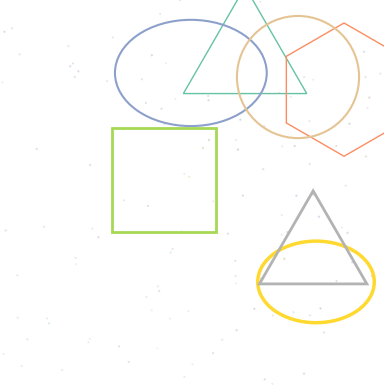[{"shape": "triangle", "thickness": 1, "radius": 0.92, "center": [0.637, 0.849]}, {"shape": "hexagon", "thickness": 1, "radius": 0.87, "center": [0.894, 0.767]}, {"shape": "oval", "thickness": 1.5, "radius": 0.99, "center": [0.496, 0.811]}, {"shape": "square", "thickness": 2, "radius": 0.67, "center": [0.426, 0.532]}, {"shape": "oval", "thickness": 2.5, "radius": 0.76, "center": [0.821, 0.268]}, {"shape": "circle", "thickness": 1.5, "radius": 0.79, "center": [0.774, 0.8]}, {"shape": "triangle", "thickness": 2, "radius": 0.81, "center": [0.813, 0.343]}]